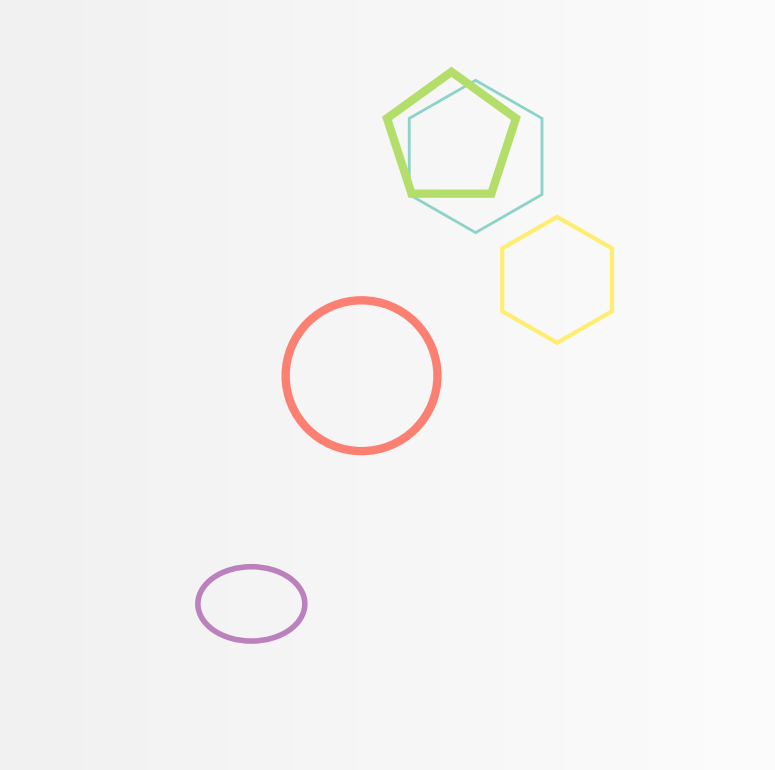[{"shape": "hexagon", "thickness": 1, "radius": 0.49, "center": [0.614, 0.797]}, {"shape": "circle", "thickness": 3, "radius": 0.49, "center": [0.467, 0.512]}, {"shape": "pentagon", "thickness": 3, "radius": 0.44, "center": [0.583, 0.819]}, {"shape": "oval", "thickness": 2, "radius": 0.34, "center": [0.324, 0.216]}, {"shape": "hexagon", "thickness": 1.5, "radius": 0.41, "center": [0.719, 0.637]}]